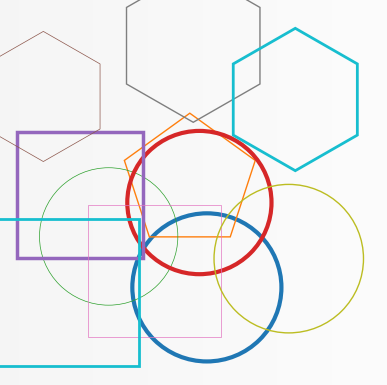[{"shape": "circle", "thickness": 3, "radius": 0.96, "center": [0.534, 0.254]}, {"shape": "pentagon", "thickness": 1, "radius": 0.89, "center": [0.49, 0.528]}, {"shape": "circle", "thickness": 0.5, "radius": 0.89, "center": [0.28, 0.386]}, {"shape": "circle", "thickness": 3, "radius": 0.93, "center": [0.515, 0.474]}, {"shape": "square", "thickness": 2.5, "radius": 0.82, "center": [0.207, 0.494]}, {"shape": "hexagon", "thickness": 0.5, "radius": 0.84, "center": [0.112, 0.749]}, {"shape": "square", "thickness": 0.5, "radius": 0.86, "center": [0.398, 0.295]}, {"shape": "hexagon", "thickness": 1, "radius": 0.99, "center": [0.499, 0.881]}, {"shape": "circle", "thickness": 1, "radius": 0.96, "center": [0.745, 0.328]}, {"shape": "square", "thickness": 2, "radius": 0.96, "center": [0.168, 0.241]}, {"shape": "hexagon", "thickness": 2, "radius": 0.92, "center": [0.762, 0.742]}]